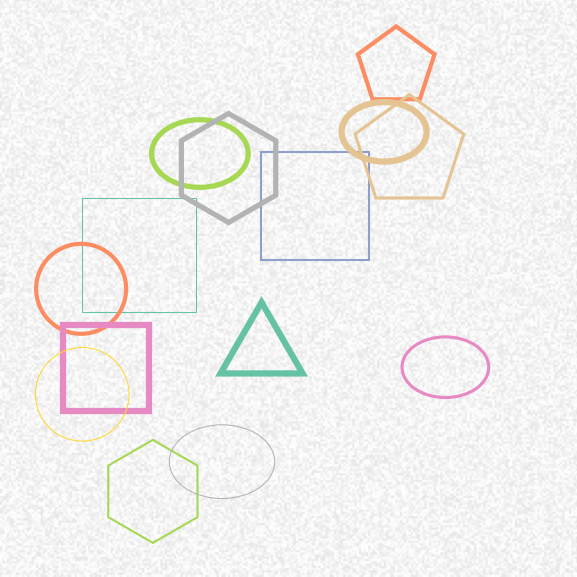[{"shape": "square", "thickness": 0.5, "radius": 0.49, "center": [0.241, 0.557]}, {"shape": "triangle", "thickness": 3, "radius": 0.41, "center": [0.453, 0.393]}, {"shape": "circle", "thickness": 2, "radius": 0.39, "center": [0.14, 0.499]}, {"shape": "pentagon", "thickness": 2, "radius": 0.35, "center": [0.686, 0.884]}, {"shape": "square", "thickness": 1, "radius": 0.47, "center": [0.546, 0.643]}, {"shape": "square", "thickness": 3, "radius": 0.37, "center": [0.184, 0.362]}, {"shape": "oval", "thickness": 1.5, "radius": 0.38, "center": [0.771, 0.363]}, {"shape": "oval", "thickness": 2.5, "radius": 0.42, "center": [0.346, 0.733]}, {"shape": "hexagon", "thickness": 1, "radius": 0.45, "center": [0.265, 0.148]}, {"shape": "circle", "thickness": 0.5, "radius": 0.41, "center": [0.142, 0.316]}, {"shape": "oval", "thickness": 3, "radius": 0.37, "center": [0.665, 0.771]}, {"shape": "pentagon", "thickness": 1.5, "radius": 0.49, "center": [0.709, 0.736]}, {"shape": "hexagon", "thickness": 2.5, "radius": 0.47, "center": [0.396, 0.708]}, {"shape": "oval", "thickness": 0.5, "radius": 0.46, "center": [0.384, 0.2]}]